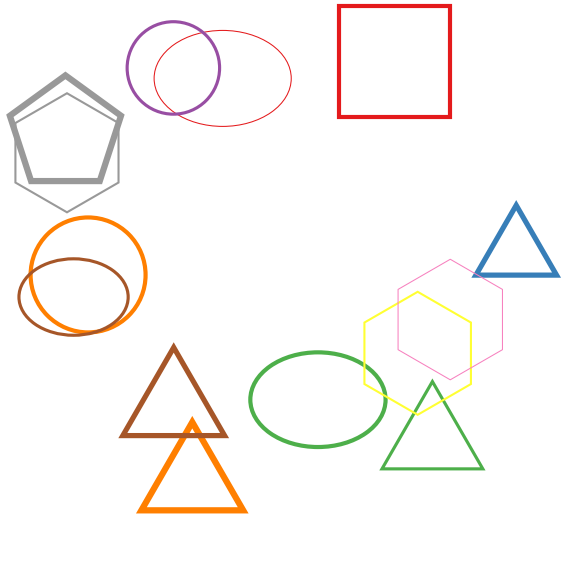[{"shape": "oval", "thickness": 0.5, "radius": 0.59, "center": [0.386, 0.863]}, {"shape": "square", "thickness": 2, "radius": 0.48, "center": [0.683, 0.892]}, {"shape": "triangle", "thickness": 2.5, "radius": 0.4, "center": [0.894, 0.563]}, {"shape": "triangle", "thickness": 1.5, "radius": 0.5, "center": [0.749, 0.238]}, {"shape": "oval", "thickness": 2, "radius": 0.59, "center": [0.551, 0.307]}, {"shape": "circle", "thickness": 1.5, "radius": 0.4, "center": [0.3, 0.881]}, {"shape": "circle", "thickness": 2, "radius": 0.5, "center": [0.153, 0.523]}, {"shape": "triangle", "thickness": 3, "radius": 0.51, "center": [0.333, 0.166]}, {"shape": "hexagon", "thickness": 1, "radius": 0.53, "center": [0.723, 0.387]}, {"shape": "triangle", "thickness": 2.5, "radius": 0.51, "center": [0.301, 0.296]}, {"shape": "oval", "thickness": 1.5, "radius": 0.47, "center": [0.127, 0.485]}, {"shape": "hexagon", "thickness": 0.5, "radius": 0.52, "center": [0.78, 0.446]}, {"shape": "pentagon", "thickness": 3, "radius": 0.51, "center": [0.113, 0.767]}, {"shape": "hexagon", "thickness": 1, "radius": 0.52, "center": [0.116, 0.735]}]